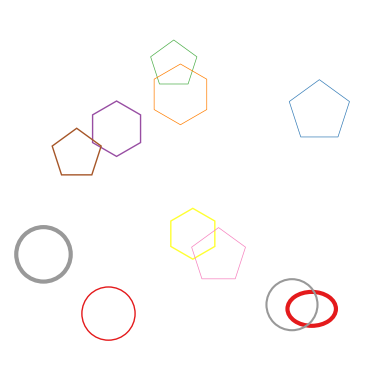[{"shape": "oval", "thickness": 3, "radius": 0.31, "center": [0.81, 0.198]}, {"shape": "circle", "thickness": 1, "radius": 0.35, "center": [0.282, 0.186]}, {"shape": "pentagon", "thickness": 0.5, "radius": 0.41, "center": [0.83, 0.711]}, {"shape": "pentagon", "thickness": 0.5, "radius": 0.32, "center": [0.451, 0.833]}, {"shape": "hexagon", "thickness": 1, "radius": 0.36, "center": [0.303, 0.666]}, {"shape": "hexagon", "thickness": 0.5, "radius": 0.39, "center": [0.469, 0.755]}, {"shape": "hexagon", "thickness": 1, "radius": 0.33, "center": [0.501, 0.393]}, {"shape": "pentagon", "thickness": 1, "radius": 0.33, "center": [0.199, 0.6]}, {"shape": "pentagon", "thickness": 0.5, "radius": 0.37, "center": [0.568, 0.335]}, {"shape": "circle", "thickness": 3, "radius": 0.35, "center": [0.113, 0.339]}, {"shape": "circle", "thickness": 1.5, "radius": 0.33, "center": [0.758, 0.209]}]